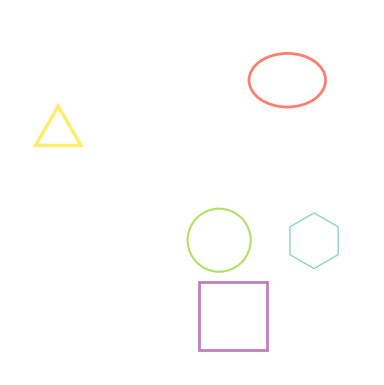[{"shape": "hexagon", "thickness": 1, "radius": 0.36, "center": [0.816, 0.375]}, {"shape": "oval", "thickness": 2, "radius": 0.5, "center": [0.746, 0.792]}, {"shape": "circle", "thickness": 1.5, "radius": 0.41, "center": [0.569, 0.376]}, {"shape": "square", "thickness": 2, "radius": 0.44, "center": [0.605, 0.18]}, {"shape": "triangle", "thickness": 2.5, "radius": 0.34, "center": [0.151, 0.656]}]